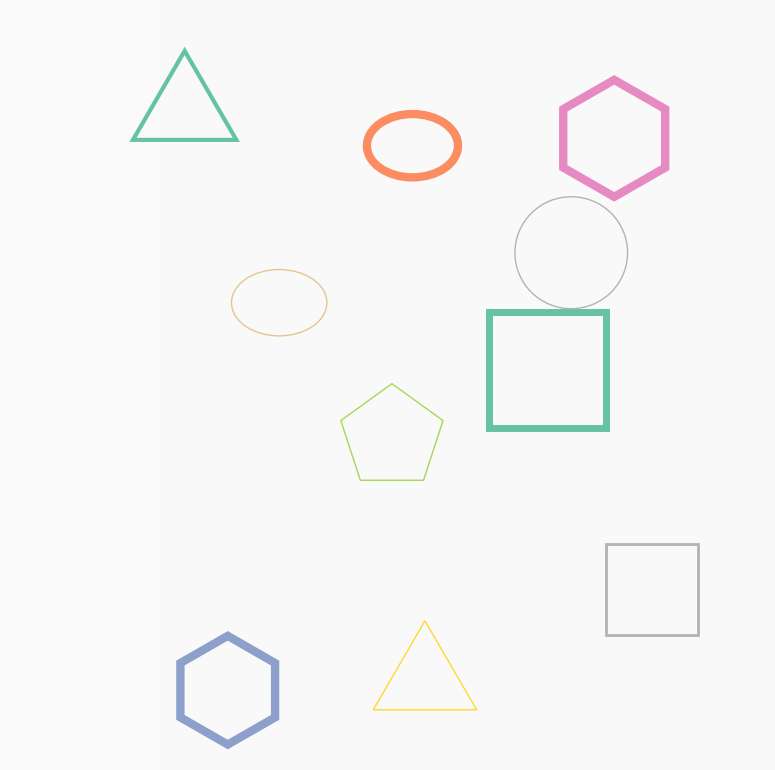[{"shape": "triangle", "thickness": 1.5, "radius": 0.39, "center": [0.238, 0.857]}, {"shape": "square", "thickness": 2.5, "radius": 0.38, "center": [0.706, 0.519]}, {"shape": "oval", "thickness": 3, "radius": 0.29, "center": [0.532, 0.811]}, {"shape": "hexagon", "thickness": 3, "radius": 0.35, "center": [0.294, 0.104]}, {"shape": "hexagon", "thickness": 3, "radius": 0.38, "center": [0.793, 0.82]}, {"shape": "pentagon", "thickness": 0.5, "radius": 0.35, "center": [0.506, 0.432]}, {"shape": "triangle", "thickness": 0.5, "radius": 0.39, "center": [0.548, 0.117]}, {"shape": "oval", "thickness": 0.5, "radius": 0.31, "center": [0.36, 0.607]}, {"shape": "square", "thickness": 1, "radius": 0.3, "center": [0.841, 0.234]}, {"shape": "circle", "thickness": 0.5, "radius": 0.36, "center": [0.737, 0.672]}]